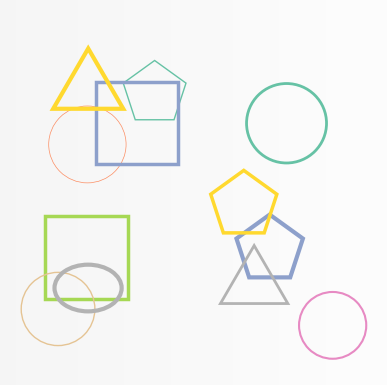[{"shape": "circle", "thickness": 2, "radius": 0.52, "center": [0.739, 0.68]}, {"shape": "pentagon", "thickness": 1, "radius": 0.43, "center": [0.399, 0.758]}, {"shape": "circle", "thickness": 0.5, "radius": 0.5, "center": [0.226, 0.625]}, {"shape": "square", "thickness": 2.5, "radius": 0.53, "center": [0.354, 0.681]}, {"shape": "pentagon", "thickness": 3, "radius": 0.45, "center": [0.696, 0.352]}, {"shape": "circle", "thickness": 1.5, "radius": 0.43, "center": [0.858, 0.155]}, {"shape": "square", "thickness": 2.5, "radius": 0.54, "center": [0.224, 0.331]}, {"shape": "pentagon", "thickness": 2.5, "radius": 0.45, "center": [0.629, 0.468]}, {"shape": "triangle", "thickness": 3, "radius": 0.52, "center": [0.228, 0.77]}, {"shape": "circle", "thickness": 1, "radius": 0.48, "center": [0.15, 0.197]}, {"shape": "triangle", "thickness": 2, "radius": 0.5, "center": [0.656, 0.262]}, {"shape": "oval", "thickness": 3, "radius": 0.43, "center": [0.227, 0.252]}]